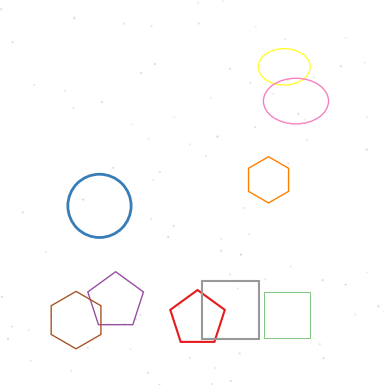[{"shape": "pentagon", "thickness": 1.5, "radius": 0.37, "center": [0.513, 0.172]}, {"shape": "circle", "thickness": 2, "radius": 0.41, "center": [0.258, 0.465]}, {"shape": "square", "thickness": 0.5, "radius": 0.3, "center": [0.746, 0.182]}, {"shape": "pentagon", "thickness": 1, "radius": 0.38, "center": [0.3, 0.218]}, {"shape": "hexagon", "thickness": 1, "radius": 0.3, "center": [0.698, 0.533]}, {"shape": "oval", "thickness": 1, "radius": 0.34, "center": [0.738, 0.826]}, {"shape": "hexagon", "thickness": 1, "radius": 0.37, "center": [0.198, 0.169]}, {"shape": "oval", "thickness": 1, "radius": 0.42, "center": [0.769, 0.737]}, {"shape": "square", "thickness": 1.5, "radius": 0.38, "center": [0.599, 0.194]}]